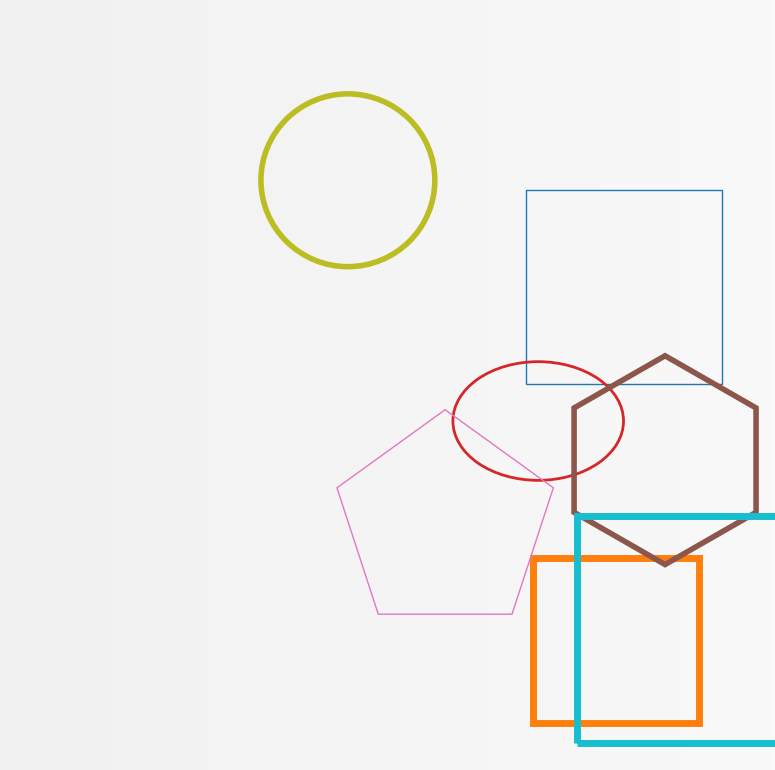[{"shape": "square", "thickness": 0.5, "radius": 0.63, "center": [0.805, 0.627]}, {"shape": "square", "thickness": 2.5, "radius": 0.54, "center": [0.795, 0.168]}, {"shape": "oval", "thickness": 1, "radius": 0.55, "center": [0.694, 0.453]}, {"shape": "hexagon", "thickness": 2, "radius": 0.68, "center": [0.858, 0.402]}, {"shape": "pentagon", "thickness": 0.5, "radius": 0.73, "center": [0.574, 0.321]}, {"shape": "circle", "thickness": 2, "radius": 0.56, "center": [0.449, 0.766]}, {"shape": "square", "thickness": 2.5, "radius": 0.74, "center": [0.892, 0.182]}]